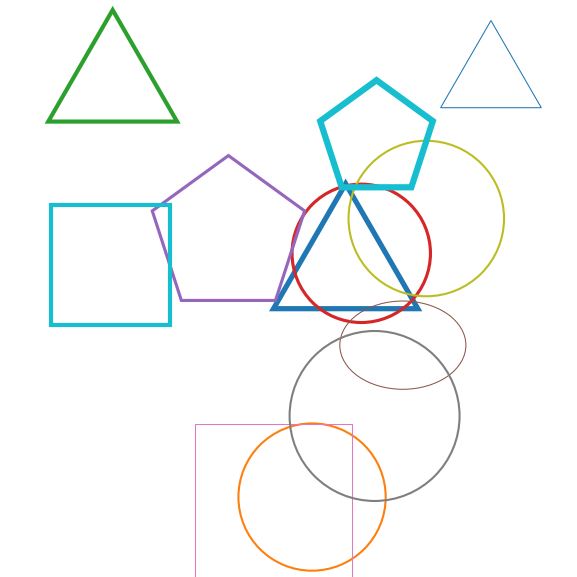[{"shape": "triangle", "thickness": 0.5, "radius": 0.5, "center": [0.85, 0.863]}, {"shape": "triangle", "thickness": 2.5, "radius": 0.72, "center": [0.599, 0.537]}, {"shape": "circle", "thickness": 1, "radius": 0.64, "center": [0.54, 0.138]}, {"shape": "triangle", "thickness": 2, "radius": 0.64, "center": [0.195, 0.853]}, {"shape": "circle", "thickness": 1.5, "radius": 0.6, "center": [0.626, 0.56]}, {"shape": "pentagon", "thickness": 1.5, "radius": 0.69, "center": [0.396, 0.591]}, {"shape": "oval", "thickness": 0.5, "radius": 0.55, "center": [0.698, 0.401]}, {"shape": "square", "thickness": 0.5, "radius": 0.68, "center": [0.474, 0.13]}, {"shape": "circle", "thickness": 1, "radius": 0.74, "center": [0.649, 0.279]}, {"shape": "circle", "thickness": 1, "radius": 0.67, "center": [0.738, 0.621]}, {"shape": "pentagon", "thickness": 3, "radius": 0.51, "center": [0.652, 0.758]}, {"shape": "square", "thickness": 2, "radius": 0.52, "center": [0.192, 0.541]}]